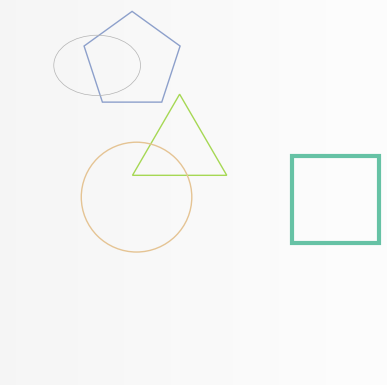[{"shape": "square", "thickness": 3, "radius": 0.56, "center": [0.866, 0.483]}, {"shape": "pentagon", "thickness": 1, "radius": 0.65, "center": [0.341, 0.84]}, {"shape": "triangle", "thickness": 1, "radius": 0.7, "center": [0.464, 0.615]}, {"shape": "circle", "thickness": 1, "radius": 0.71, "center": [0.352, 0.488]}, {"shape": "oval", "thickness": 0.5, "radius": 0.56, "center": [0.251, 0.83]}]